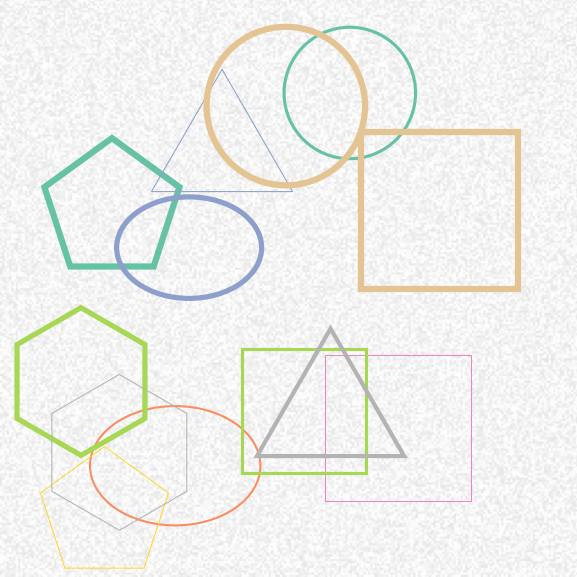[{"shape": "circle", "thickness": 1.5, "radius": 0.57, "center": [0.606, 0.838]}, {"shape": "pentagon", "thickness": 3, "radius": 0.61, "center": [0.194, 0.637]}, {"shape": "oval", "thickness": 1, "radius": 0.74, "center": [0.303, 0.193]}, {"shape": "triangle", "thickness": 0.5, "radius": 0.71, "center": [0.384, 0.738]}, {"shape": "oval", "thickness": 2.5, "radius": 0.63, "center": [0.327, 0.57]}, {"shape": "square", "thickness": 0.5, "radius": 0.63, "center": [0.689, 0.258]}, {"shape": "square", "thickness": 1.5, "radius": 0.54, "center": [0.527, 0.287]}, {"shape": "hexagon", "thickness": 2.5, "radius": 0.64, "center": [0.14, 0.338]}, {"shape": "pentagon", "thickness": 0.5, "radius": 0.58, "center": [0.181, 0.109]}, {"shape": "circle", "thickness": 3, "radius": 0.69, "center": [0.495, 0.815]}, {"shape": "square", "thickness": 3, "radius": 0.68, "center": [0.761, 0.635]}, {"shape": "triangle", "thickness": 2, "radius": 0.74, "center": [0.572, 0.283]}, {"shape": "hexagon", "thickness": 0.5, "radius": 0.67, "center": [0.207, 0.216]}]